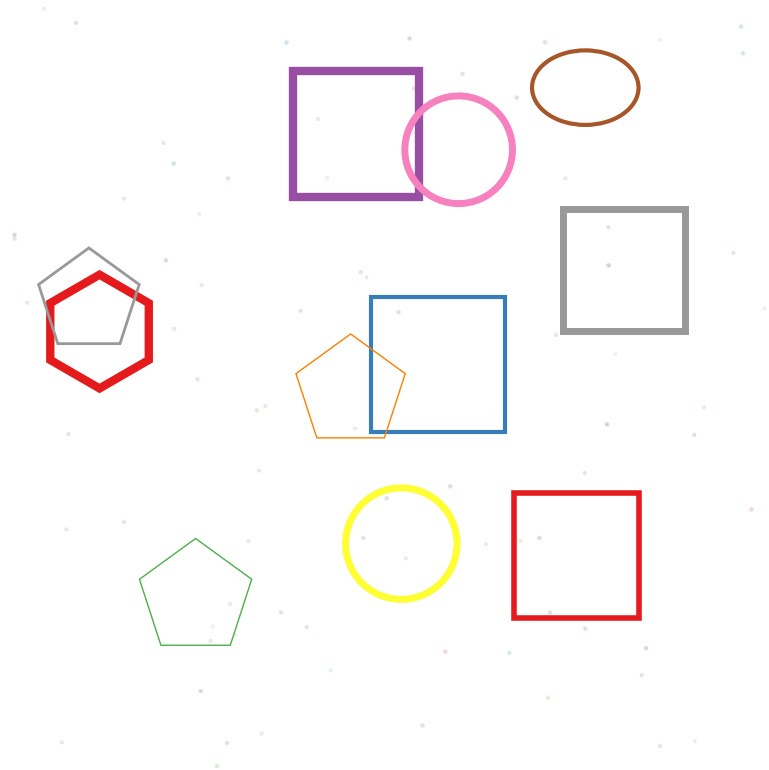[{"shape": "hexagon", "thickness": 3, "radius": 0.37, "center": [0.129, 0.569]}, {"shape": "square", "thickness": 2, "radius": 0.41, "center": [0.749, 0.278]}, {"shape": "square", "thickness": 1.5, "radius": 0.44, "center": [0.569, 0.527]}, {"shape": "pentagon", "thickness": 0.5, "radius": 0.38, "center": [0.254, 0.224]}, {"shape": "square", "thickness": 3, "radius": 0.41, "center": [0.463, 0.826]}, {"shape": "pentagon", "thickness": 0.5, "radius": 0.37, "center": [0.455, 0.492]}, {"shape": "circle", "thickness": 2.5, "radius": 0.36, "center": [0.521, 0.294]}, {"shape": "oval", "thickness": 1.5, "radius": 0.35, "center": [0.76, 0.886]}, {"shape": "circle", "thickness": 2.5, "radius": 0.35, "center": [0.596, 0.806]}, {"shape": "pentagon", "thickness": 1, "radius": 0.34, "center": [0.115, 0.609]}, {"shape": "square", "thickness": 2.5, "radius": 0.4, "center": [0.811, 0.649]}]